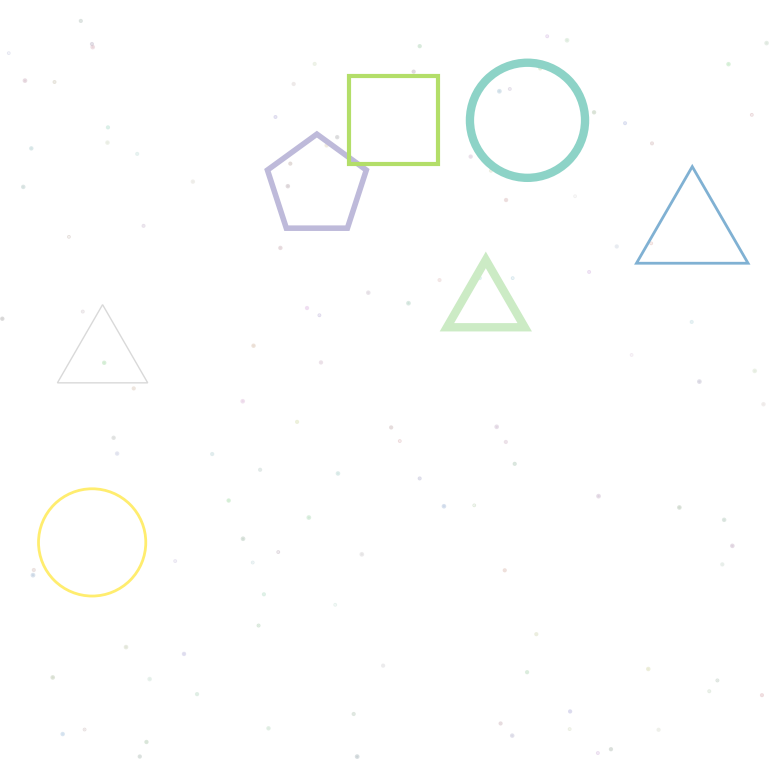[{"shape": "circle", "thickness": 3, "radius": 0.37, "center": [0.685, 0.844]}, {"shape": "pentagon", "thickness": 2, "radius": 0.34, "center": [0.412, 0.758]}, {"shape": "triangle", "thickness": 1, "radius": 0.42, "center": [0.899, 0.7]}, {"shape": "square", "thickness": 1.5, "radius": 0.29, "center": [0.511, 0.844]}, {"shape": "triangle", "thickness": 0.5, "radius": 0.34, "center": [0.133, 0.537]}, {"shape": "triangle", "thickness": 3, "radius": 0.29, "center": [0.631, 0.604]}, {"shape": "circle", "thickness": 1, "radius": 0.35, "center": [0.12, 0.296]}]